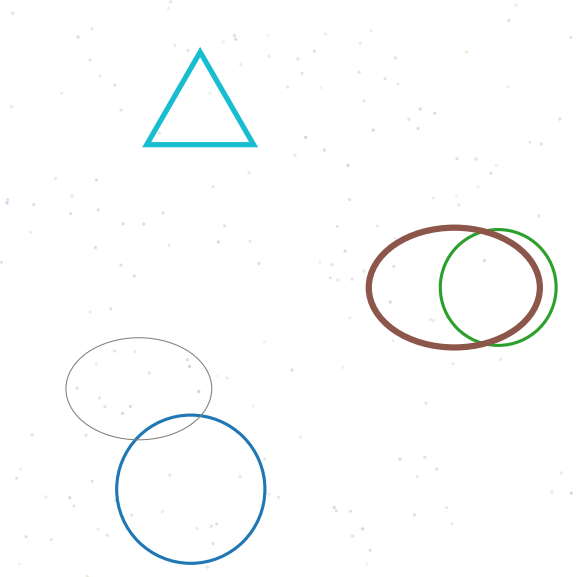[{"shape": "circle", "thickness": 1.5, "radius": 0.64, "center": [0.33, 0.152]}, {"shape": "circle", "thickness": 1.5, "radius": 0.5, "center": [0.863, 0.501]}, {"shape": "oval", "thickness": 3, "radius": 0.74, "center": [0.787, 0.501]}, {"shape": "oval", "thickness": 0.5, "radius": 0.63, "center": [0.24, 0.326]}, {"shape": "triangle", "thickness": 2.5, "radius": 0.53, "center": [0.347, 0.802]}]